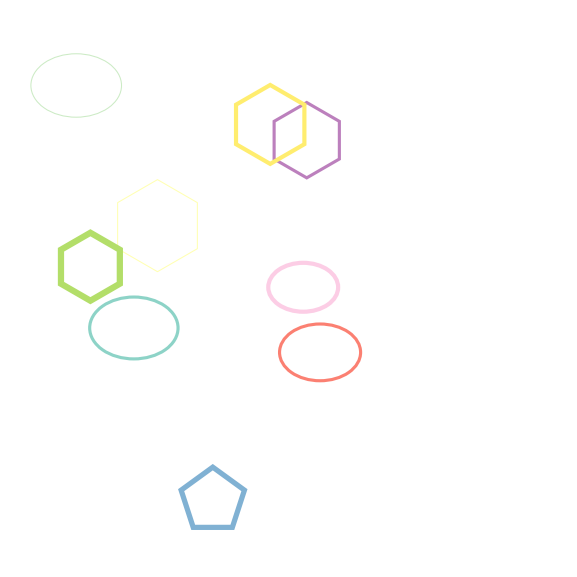[{"shape": "oval", "thickness": 1.5, "radius": 0.38, "center": [0.232, 0.431]}, {"shape": "hexagon", "thickness": 0.5, "radius": 0.4, "center": [0.273, 0.608]}, {"shape": "oval", "thickness": 1.5, "radius": 0.35, "center": [0.554, 0.389]}, {"shape": "pentagon", "thickness": 2.5, "radius": 0.29, "center": [0.368, 0.133]}, {"shape": "hexagon", "thickness": 3, "radius": 0.29, "center": [0.157, 0.537]}, {"shape": "oval", "thickness": 2, "radius": 0.3, "center": [0.525, 0.502]}, {"shape": "hexagon", "thickness": 1.5, "radius": 0.33, "center": [0.531, 0.756]}, {"shape": "oval", "thickness": 0.5, "radius": 0.39, "center": [0.132, 0.851]}, {"shape": "hexagon", "thickness": 2, "radius": 0.34, "center": [0.468, 0.784]}]